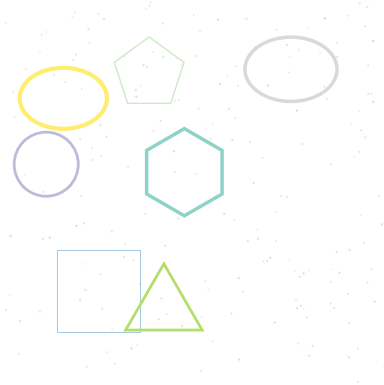[{"shape": "hexagon", "thickness": 2.5, "radius": 0.57, "center": [0.479, 0.553]}, {"shape": "circle", "thickness": 2, "radius": 0.42, "center": [0.12, 0.573]}, {"shape": "square", "thickness": 0.5, "radius": 0.53, "center": [0.256, 0.243]}, {"shape": "triangle", "thickness": 2, "radius": 0.57, "center": [0.426, 0.2]}, {"shape": "oval", "thickness": 2.5, "radius": 0.6, "center": [0.756, 0.82]}, {"shape": "pentagon", "thickness": 1, "radius": 0.48, "center": [0.387, 0.809]}, {"shape": "oval", "thickness": 3, "radius": 0.57, "center": [0.164, 0.745]}]